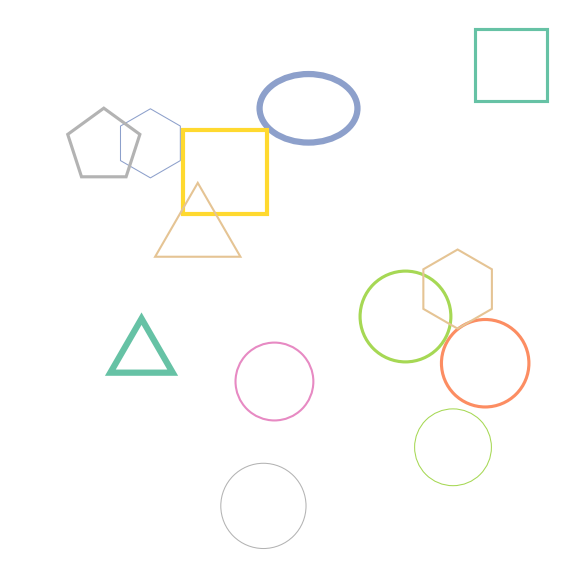[{"shape": "triangle", "thickness": 3, "radius": 0.31, "center": [0.245, 0.385]}, {"shape": "square", "thickness": 1.5, "radius": 0.31, "center": [0.884, 0.886]}, {"shape": "circle", "thickness": 1.5, "radius": 0.38, "center": [0.84, 0.37]}, {"shape": "oval", "thickness": 3, "radius": 0.42, "center": [0.534, 0.812]}, {"shape": "hexagon", "thickness": 0.5, "radius": 0.3, "center": [0.26, 0.751]}, {"shape": "circle", "thickness": 1, "radius": 0.34, "center": [0.475, 0.338]}, {"shape": "circle", "thickness": 0.5, "radius": 0.33, "center": [0.784, 0.225]}, {"shape": "circle", "thickness": 1.5, "radius": 0.39, "center": [0.702, 0.451]}, {"shape": "square", "thickness": 2, "radius": 0.36, "center": [0.389, 0.702]}, {"shape": "hexagon", "thickness": 1, "radius": 0.34, "center": [0.792, 0.499]}, {"shape": "triangle", "thickness": 1, "radius": 0.43, "center": [0.342, 0.597]}, {"shape": "pentagon", "thickness": 1.5, "radius": 0.33, "center": [0.18, 0.746]}, {"shape": "circle", "thickness": 0.5, "radius": 0.37, "center": [0.456, 0.123]}]